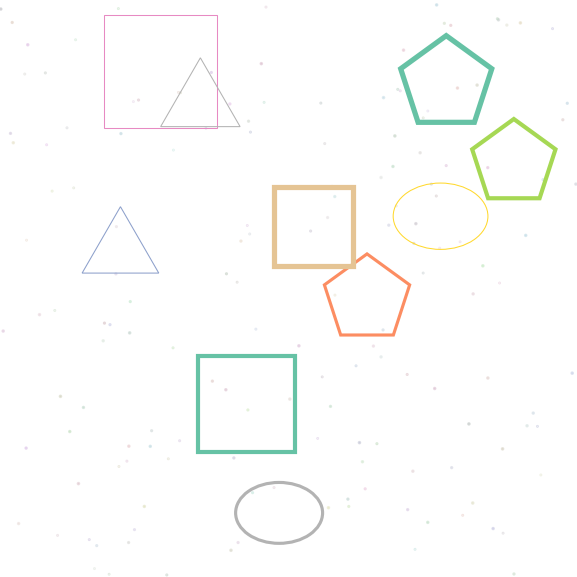[{"shape": "pentagon", "thickness": 2.5, "radius": 0.41, "center": [0.773, 0.854]}, {"shape": "square", "thickness": 2, "radius": 0.42, "center": [0.427, 0.3]}, {"shape": "pentagon", "thickness": 1.5, "radius": 0.39, "center": [0.636, 0.482]}, {"shape": "triangle", "thickness": 0.5, "radius": 0.38, "center": [0.209, 0.565]}, {"shape": "square", "thickness": 0.5, "radius": 0.49, "center": [0.278, 0.875]}, {"shape": "pentagon", "thickness": 2, "radius": 0.38, "center": [0.89, 0.717]}, {"shape": "oval", "thickness": 0.5, "radius": 0.41, "center": [0.763, 0.625]}, {"shape": "square", "thickness": 2.5, "radius": 0.34, "center": [0.543, 0.608]}, {"shape": "triangle", "thickness": 0.5, "radius": 0.4, "center": [0.347, 0.82]}, {"shape": "oval", "thickness": 1.5, "radius": 0.38, "center": [0.483, 0.111]}]